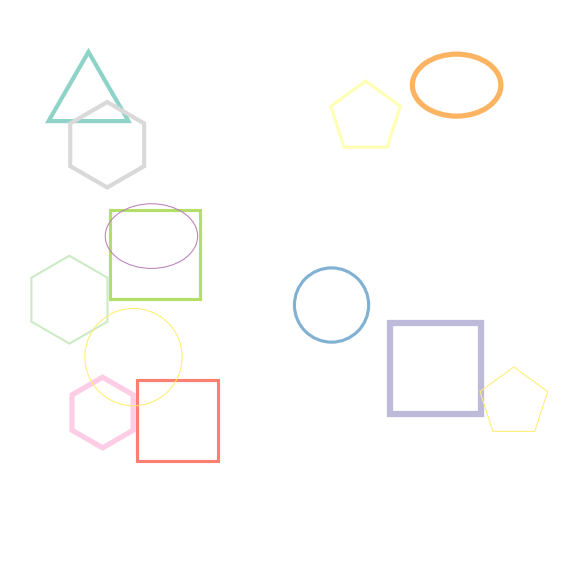[{"shape": "triangle", "thickness": 2, "radius": 0.4, "center": [0.153, 0.829]}, {"shape": "pentagon", "thickness": 1.5, "radius": 0.32, "center": [0.633, 0.795]}, {"shape": "square", "thickness": 3, "radius": 0.39, "center": [0.754, 0.361]}, {"shape": "square", "thickness": 1.5, "radius": 0.35, "center": [0.307, 0.271]}, {"shape": "circle", "thickness": 1.5, "radius": 0.32, "center": [0.574, 0.471]}, {"shape": "oval", "thickness": 2.5, "radius": 0.38, "center": [0.791, 0.852]}, {"shape": "square", "thickness": 1.5, "radius": 0.39, "center": [0.268, 0.559]}, {"shape": "hexagon", "thickness": 2.5, "radius": 0.31, "center": [0.178, 0.285]}, {"shape": "hexagon", "thickness": 2, "radius": 0.37, "center": [0.186, 0.748]}, {"shape": "oval", "thickness": 0.5, "radius": 0.4, "center": [0.262, 0.59]}, {"shape": "hexagon", "thickness": 1, "radius": 0.38, "center": [0.12, 0.48]}, {"shape": "pentagon", "thickness": 0.5, "radius": 0.31, "center": [0.89, 0.302]}, {"shape": "circle", "thickness": 0.5, "radius": 0.42, "center": [0.231, 0.381]}]